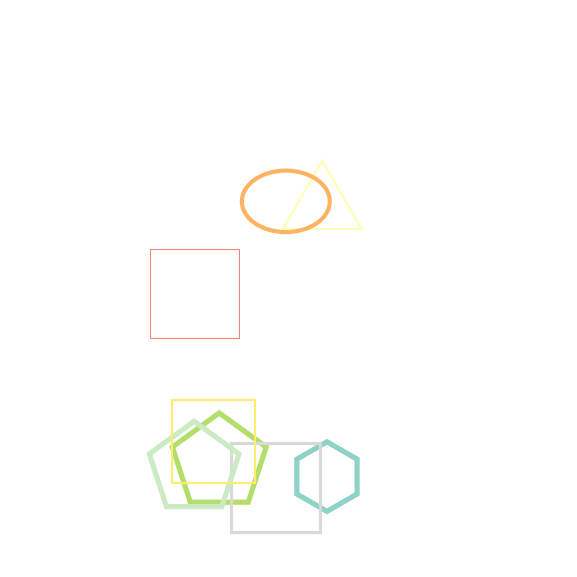[{"shape": "hexagon", "thickness": 2.5, "radius": 0.3, "center": [0.566, 0.174]}, {"shape": "triangle", "thickness": 1, "radius": 0.39, "center": [0.558, 0.642]}, {"shape": "square", "thickness": 0.5, "radius": 0.39, "center": [0.337, 0.491]}, {"shape": "oval", "thickness": 2, "radius": 0.38, "center": [0.495, 0.65]}, {"shape": "pentagon", "thickness": 2.5, "radius": 0.43, "center": [0.38, 0.199]}, {"shape": "square", "thickness": 1.5, "radius": 0.39, "center": [0.477, 0.155]}, {"shape": "pentagon", "thickness": 2.5, "radius": 0.41, "center": [0.336, 0.188]}, {"shape": "square", "thickness": 1, "radius": 0.36, "center": [0.37, 0.234]}]